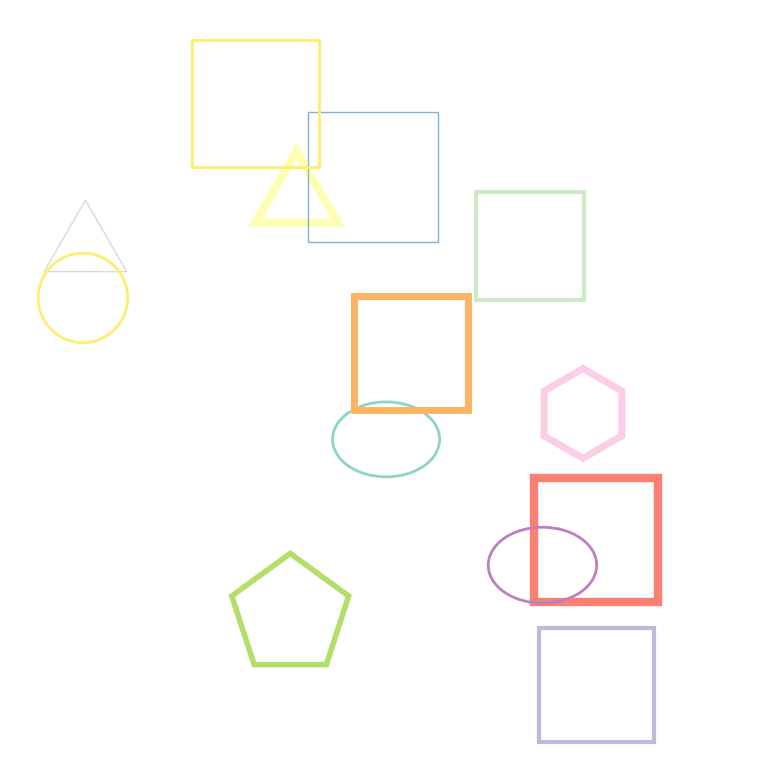[{"shape": "oval", "thickness": 1, "radius": 0.35, "center": [0.501, 0.429]}, {"shape": "triangle", "thickness": 3, "radius": 0.31, "center": [0.385, 0.742]}, {"shape": "square", "thickness": 1.5, "radius": 0.37, "center": [0.775, 0.11]}, {"shape": "square", "thickness": 3, "radius": 0.4, "center": [0.775, 0.299]}, {"shape": "square", "thickness": 0.5, "radius": 0.42, "center": [0.484, 0.77]}, {"shape": "square", "thickness": 2.5, "radius": 0.37, "center": [0.533, 0.542]}, {"shape": "pentagon", "thickness": 2, "radius": 0.4, "center": [0.377, 0.201]}, {"shape": "hexagon", "thickness": 2.5, "radius": 0.29, "center": [0.757, 0.463]}, {"shape": "triangle", "thickness": 0.5, "radius": 0.31, "center": [0.111, 0.678]}, {"shape": "oval", "thickness": 1, "radius": 0.35, "center": [0.704, 0.266]}, {"shape": "square", "thickness": 1.5, "radius": 0.35, "center": [0.688, 0.681]}, {"shape": "circle", "thickness": 1, "radius": 0.29, "center": [0.108, 0.613]}, {"shape": "square", "thickness": 1, "radius": 0.41, "center": [0.332, 0.866]}]